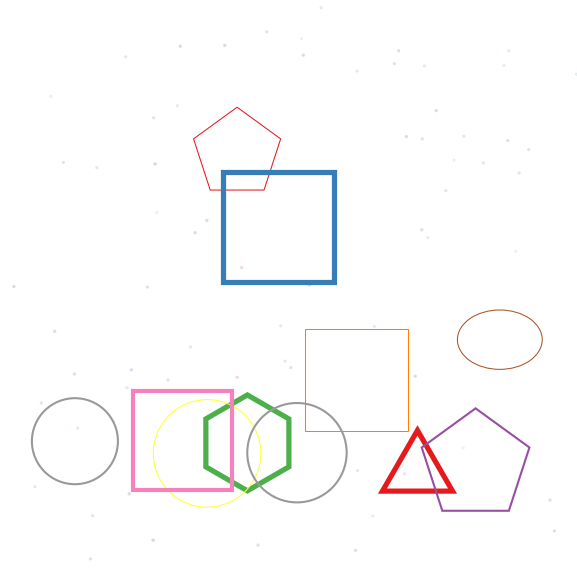[{"shape": "triangle", "thickness": 2.5, "radius": 0.35, "center": [0.723, 0.184]}, {"shape": "pentagon", "thickness": 0.5, "radius": 0.4, "center": [0.411, 0.734]}, {"shape": "square", "thickness": 2.5, "radius": 0.48, "center": [0.482, 0.606]}, {"shape": "hexagon", "thickness": 2.5, "radius": 0.42, "center": [0.428, 0.232]}, {"shape": "pentagon", "thickness": 1, "radius": 0.49, "center": [0.824, 0.194]}, {"shape": "square", "thickness": 0.5, "radius": 0.44, "center": [0.618, 0.341]}, {"shape": "circle", "thickness": 0.5, "radius": 0.47, "center": [0.359, 0.214]}, {"shape": "oval", "thickness": 0.5, "radius": 0.37, "center": [0.866, 0.411]}, {"shape": "square", "thickness": 2, "radius": 0.43, "center": [0.316, 0.236]}, {"shape": "circle", "thickness": 1, "radius": 0.43, "center": [0.514, 0.215]}, {"shape": "circle", "thickness": 1, "radius": 0.37, "center": [0.13, 0.235]}]